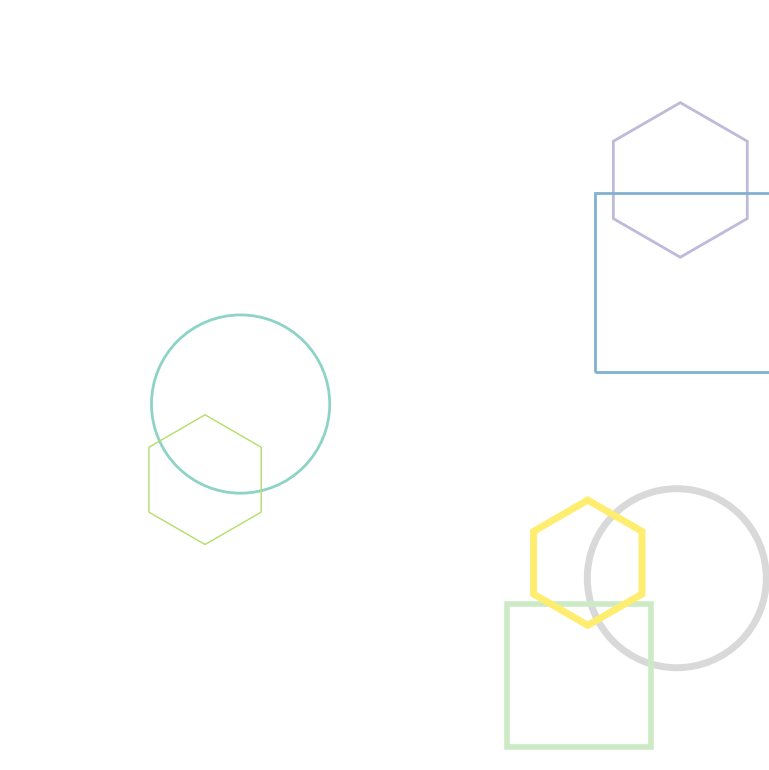[{"shape": "circle", "thickness": 1, "radius": 0.58, "center": [0.312, 0.475]}, {"shape": "hexagon", "thickness": 1, "radius": 0.5, "center": [0.884, 0.766]}, {"shape": "square", "thickness": 1, "radius": 0.58, "center": [0.889, 0.633]}, {"shape": "hexagon", "thickness": 0.5, "radius": 0.42, "center": [0.266, 0.377]}, {"shape": "circle", "thickness": 2.5, "radius": 0.58, "center": [0.879, 0.249]}, {"shape": "square", "thickness": 2, "radius": 0.47, "center": [0.752, 0.123]}, {"shape": "hexagon", "thickness": 2.5, "radius": 0.41, "center": [0.763, 0.269]}]